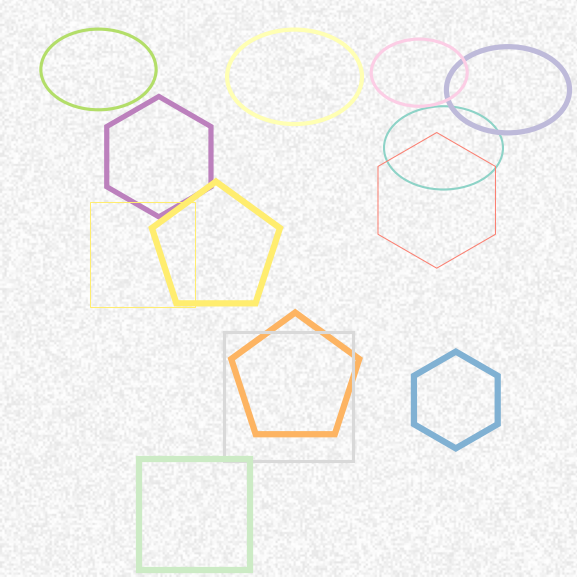[{"shape": "oval", "thickness": 1, "radius": 0.52, "center": [0.768, 0.743]}, {"shape": "oval", "thickness": 2, "radius": 0.58, "center": [0.51, 0.866]}, {"shape": "oval", "thickness": 2.5, "radius": 0.53, "center": [0.88, 0.844]}, {"shape": "hexagon", "thickness": 0.5, "radius": 0.59, "center": [0.756, 0.652]}, {"shape": "hexagon", "thickness": 3, "radius": 0.42, "center": [0.789, 0.307]}, {"shape": "pentagon", "thickness": 3, "radius": 0.58, "center": [0.511, 0.342]}, {"shape": "oval", "thickness": 1.5, "radius": 0.5, "center": [0.171, 0.879]}, {"shape": "oval", "thickness": 1.5, "radius": 0.42, "center": [0.726, 0.873]}, {"shape": "square", "thickness": 1.5, "radius": 0.56, "center": [0.5, 0.313]}, {"shape": "hexagon", "thickness": 2.5, "radius": 0.52, "center": [0.275, 0.728]}, {"shape": "square", "thickness": 3, "radius": 0.48, "center": [0.336, 0.108]}, {"shape": "pentagon", "thickness": 3, "radius": 0.58, "center": [0.374, 0.568]}, {"shape": "square", "thickness": 0.5, "radius": 0.46, "center": [0.247, 0.559]}]